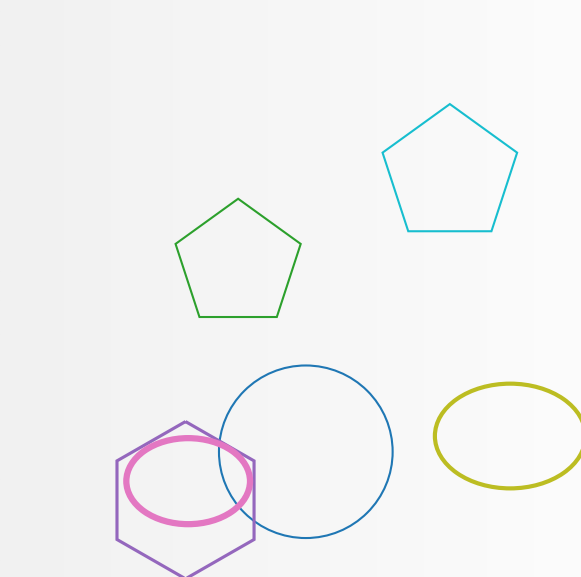[{"shape": "circle", "thickness": 1, "radius": 0.75, "center": [0.526, 0.217]}, {"shape": "pentagon", "thickness": 1, "radius": 0.57, "center": [0.41, 0.542]}, {"shape": "hexagon", "thickness": 1.5, "radius": 0.68, "center": [0.319, 0.133]}, {"shape": "oval", "thickness": 3, "radius": 0.53, "center": [0.324, 0.166]}, {"shape": "oval", "thickness": 2, "radius": 0.65, "center": [0.878, 0.244]}, {"shape": "pentagon", "thickness": 1, "radius": 0.61, "center": [0.774, 0.697]}]